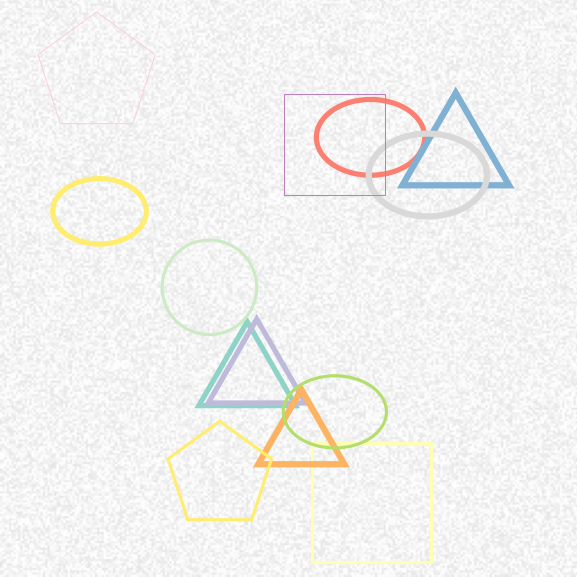[{"shape": "triangle", "thickness": 2.5, "radius": 0.48, "center": [0.428, 0.345]}, {"shape": "square", "thickness": 1.5, "radius": 0.52, "center": [0.643, 0.129]}, {"shape": "triangle", "thickness": 2.5, "radius": 0.48, "center": [0.445, 0.35]}, {"shape": "oval", "thickness": 2.5, "radius": 0.47, "center": [0.642, 0.761]}, {"shape": "triangle", "thickness": 3, "radius": 0.53, "center": [0.789, 0.732]}, {"shape": "triangle", "thickness": 3, "radius": 0.43, "center": [0.522, 0.238]}, {"shape": "oval", "thickness": 1.5, "radius": 0.45, "center": [0.58, 0.286]}, {"shape": "pentagon", "thickness": 0.5, "radius": 0.53, "center": [0.167, 0.871]}, {"shape": "oval", "thickness": 3, "radius": 0.51, "center": [0.741, 0.696]}, {"shape": "square", "thickness": 0.5, "radius": 0.44, "center": [0.579, 0.749]}, {"shape": "circle", "thickness": 1.5, "radius": 0.41, "center": [0.363, 0.502]}, {"shape": "pentagon", "thickness": 1.5, "radius": 0.47, "center": [0.381, 0.175]}, {"shape": "oval", "thickness": 2.5, "radius": 0.4, "center": [0.172, 0.633]}]